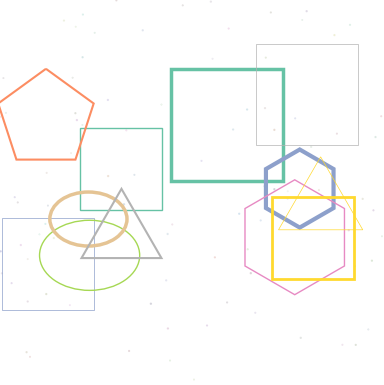[{"shape": "square", "thickness": 1, "radius": 0.53, "center": [0.313, 0.56]}, {"shape": "square", "thickness": 2.5, "radius": 0.73, "center": [0.59, 0.675]}, {"shape": "pentagon", "thickness": 1.5, "radius": 0.65, "center": [0.119, 0.691]}, {"shape": "hexagon", "thickness": 3, "radius": 0.51, "center": [0.779, 0.51]}, {"shape": "square", "thickness": 0.5, "radius": 0.59, "center": [0.125, 0.314]}, {"shape": "hexagon", "thickness": 1, "radius": 0.75, "center": [0.766, 0.384]}, {"shape": "oval", "thickness": 1, "radius": 0.65, "center": [0.233, 0.337]}, {"shape": "triangle", "thickness": 0.5, "radius": 0.63, "center": [0.833, 0.466]}, {"shape": "square", "thickness": 2, "radius": 0.53, "center": [0.813, 0.381]}, {"shape": "oval", "thickness": 2.5, "radius": 0.5, "center": [0.23, 0.431]}, {"shape": "square", "thickness": 0.5, "radius": 0.66, "center": [0.797, 0.755]}, {"shape": "triangle", "thickness": 1.5, "radius": 0.6, "center": [0.316, 0.39]}]